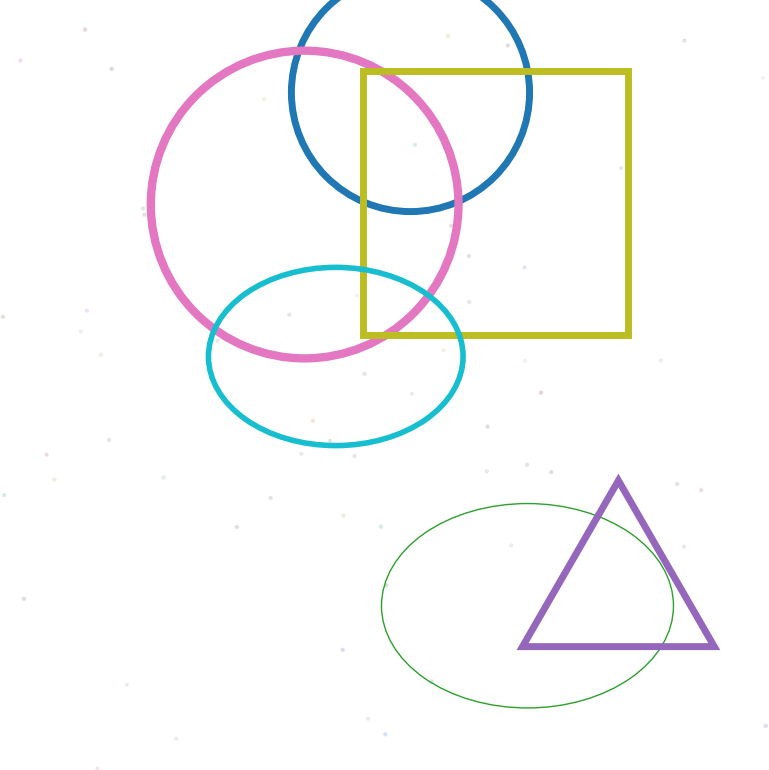[{"shape": "circle", "thickness": 2.5, "radius": 0.77, "center": [0.533, 0.88]}, {"shape": "oval", "thickness": 0.5, "radius": 0.95, "center": [0.685, 0.213]}, {"shape": "triangle", "thickness": 2.5, "radius": 0.72, "center": [0.803, 0.232]}, {"shape": "circle", "thickness": 3, "radius": 1.0, "center": [0.396, 0.734]}, {"shape": "square", "thickness": 2.5, "radius": 0.86, "center": [0.643, 0.737]}, {"shape": "oval", "thickness": 2, "radius": 0.83, "center": [0.436, 0.537]}]